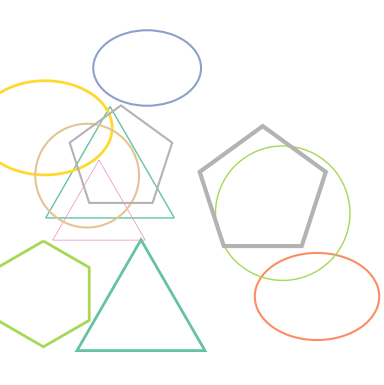[{"shape": "triangle", "thickness": 1, "radius": 0.96, "center": [0.286, 0.53]}, {"shape": "triangle", "thickness": 2, "radius": 0.96, "center": [0.366, 0.185]}, {"shape": "oval", "thickness": 1.5, "radius": 0.81, "center": [0.823, 0.23]}, {"shape": "oval", "thickness": 1.5, "radius": 0.7, "center": [0.382, 0.823]}, {"shape": "triangle", "thickness": 0.5, "radius": 0.69, "center": [0.257, 0.446]}, {"shape": "circle", "thickness": 1, "radius": 0.87, "center": [0.734, 0.446]}, {"shape": "hexagon", "thickness": 2, "radius": 0.69, "center": [0.113, 0.237]}, {"shape": "oval", "thickness": 2, "radius": 0.87, "center": [0.117, 0.668]}, {"shape": "circle", "thickness": 1.5, "radius": 0.67, "center": [0.226, 0.544]}, {"shape": "pentagon", "thickness": 1.5, "radius": 0.7, "center": [0.314, 0.586]}, {"shape": "pentagon", "thickness": 3, "radius": 0.86, "center": [0.682, 0.5]}]